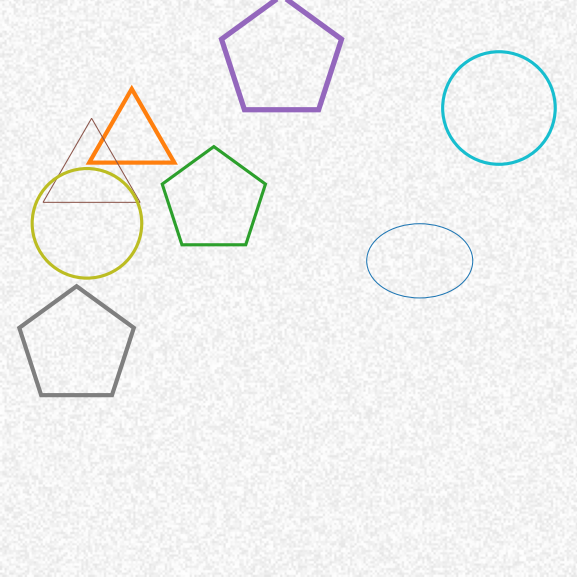[{"shape": "oval", "thickness": 0.5, "radius": 0.46, "center": [0.727, 0.547]}, {"shape": "triangle", "thickness": 2, "radius": 0.43, "center": [0.228, 0.76]}, {"shape": "pentagon", "thickness": 1.5, "radius": 0.47, "center": [0.37, 0.651]}, {"shape": "pentagon", "thickness": 2.5, "radius": 0.55, "center": [0.488, 0.898]}, {"shape": "triangle", "thickness": 0.5, "radius": 0.49, "center": [0.159, 0.697]}, {"shape": "pentagon", "thickness": 2, "radius": 0.52, "center": [0.133, 0.399]}, {"shape": "circle", "thickness": 1.5, "radius": 0.47, "center": [0.151, 0.612]}, {"shape": "circle", "thickness": 1.5, "radius": 0.49, "center": [0.864, 0.812]}]